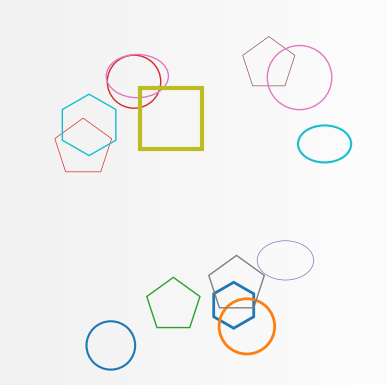[{"shape": "circle", "thickness": 1.5, "radius": 0.31, "center": [0.286, 0.103]}, {"shape": "hexagon", "thickness": 2, "radius": 0.3, "center": [0.603, 0.207]}, {"shape": "circle", "thickness": 2, "radius": 0.36, "center": [0.637, 0.152]}, {"shape": "pentagon", "thickness": 1, "radius": 0.36, "center": [0.447, 0.207]}, {"shape": "pentagon", "thickness": 0.5, "radius": 0.39, "center": [0.215, 0.616]}, {"shape": "circle", "thickness": 1, "radius": 0.34, "center": [0.346, 0.788]}, {"shape": "oval", "thickness": 0.5, "radius": 0.36, "center": [0.737, 0.324]}, {"shape": "pentagon", "thickness": 0.5, "radius": 0.35, "center": [0.694, 0.834]}, {"shape": "oval", "thickness": 1, "radius": 0.4, "center": [0.354, 0.802]}, {"shape": "circle", "thickness": 1, "radius": 0.42, "center": [0.773, 0.799]}, {"shape": "pentagon", "thickness": 1, "radius": 0.38, "center": [0.61, 0.261]}, {"shape": "square", "thickness": 3, "radius": 0.4, "center": [0.441, 0.691]}, {"shape": "hexagon", "thickness": 1, "radius": 0.4, "center": [0.23, 0.676]}, {"shape": "oval", "thickness": 1.5, "radius": 0.34, "center": [0.838, 0.626]}]